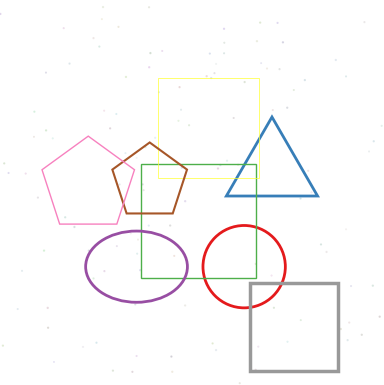[{"shape": "circle", "thickness": 2, "radius": 0.53, "center": [0.634, 0.307]}, {"shape": "triangle", "thickness": 2, "radius": 0.68, "center": [0.706, 0.559]}, {"shape": "square", "thickness": 1, "radius": 0.74, "center": [0.515, 0.426]}, {"shape": "oval", "thickness": 2, "radius": 0.66, "center": [0.355, 0.307]}, {"shape": "square", "thickness": 0.5, "radius": 0.65, "center": [0.542, 0.667]}, {"shape": "pentagon", "thickness": 1.5, "radius": 0.51, "center": [0.389, 0.528]}, {"shape": "pentagon", "thickness": 1, "radius": 0.63, "center": [0.229, 0.52]}, {"shape": "square", "thickness": 2.5, "radius": 0.57, "center": [0.764, 0.152]}]